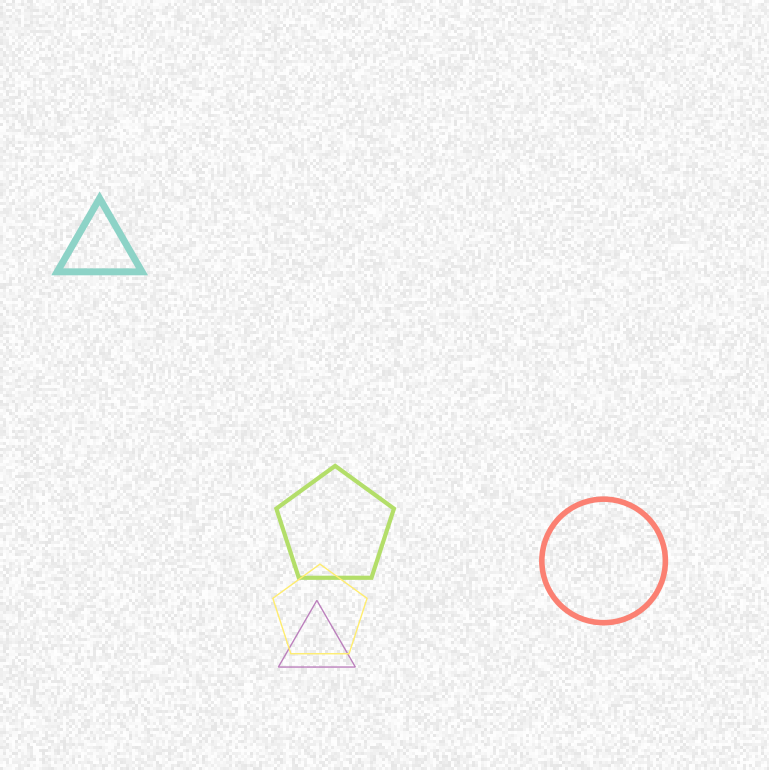[{"shape": "triangle", "thickness": 2.5, "radius": 0.32, "center": [0.129, 0.679]}, {"shape": "circle", "thickness": 2, "radius": 0.4, "center": [0.784, 0.272]}, {"shape": "pentagon", "thickness": 1.5, "radius": 0.4, "center": [0.435, 0.315]}, {"shape": "triangle", "thickness": 0.5, "radius": 0.29, "center": [0.411, 0.163]}, {"shape": "pentagon", "thickness": 0.5, "radius": 0.32, "center": [0.416, 0.203]}]